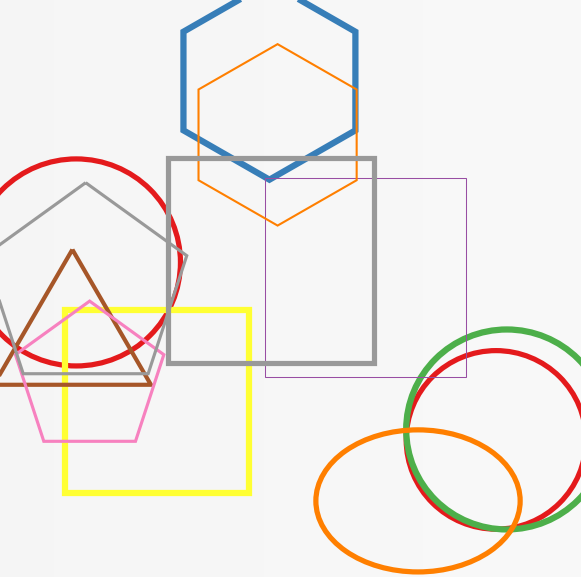[{"shape": "circle", "thickness": 2.5, "radius": 0.77, "center": [0.853, 0.237]}, {"shape": "circle", "thickness": 2.5, "radius": 0.9, "center": [0.131, 0.545]}, {"shape": "hexagon", "thickness": 3, "radius": 0.85, "center": [0.464, 0.859]}, {"shape": "circle", "thickness": 3, "radius": 0.87, "center": [0.872, 0.255]}, {"shape": "square", "thickness": 0.5, "radius": 0.86, "center": [0.629, 0.519]}, {"shape": "hexagon", "thickness": 1, "radius": 0.79, "center": [0.478, 0.766]}, {"shape": "oval", "thickness": 2.5, "radius": 0.88, "center": [0.719, 0.132]}, {"shape": "square", "thickness": 3, "radius": 0.79, "center": [0.271, 0.304]}, {"shape": "triangle", "thickness": 2, "radius": 0.78, "center": [0.125, 0.411]}, {"shape": "pentagon", "thickness": 1.5, "radius": 0.67, "center": [0.154, 0.344]}, {"shape": "square", "thickness": 2.5, "radius": 0.89, "center": [0.467, 0.548]}, {"shape": "pentagon", "thickness": 1.5, "radius": 0.91, "center": [0.147, 0.5]}]